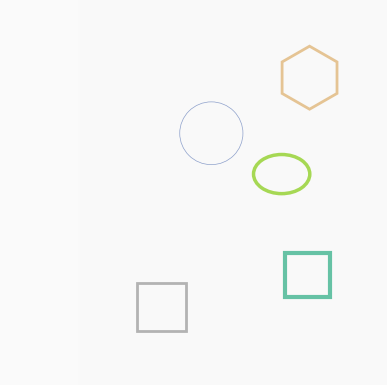[{"shape": "square", "thickness": 3, "radius": 0.29, "center": [0.793, 0.287]}, {"shape": "circle", "thickness": 0.5, "radius": 0.41, "center": [0.545, 0.654]}, {"shape": "oval", "thickness": 2.5, "radius": 0.36, "center": [0.727, 0.548]}, {"shape": "hexagon", "thickness": 2, "radius": 0.41, "center": [0.799, 0.798]}, {"shape": "square", "thickness": 2, "radius": 0.32, "center": [0.417, 0.202]}]